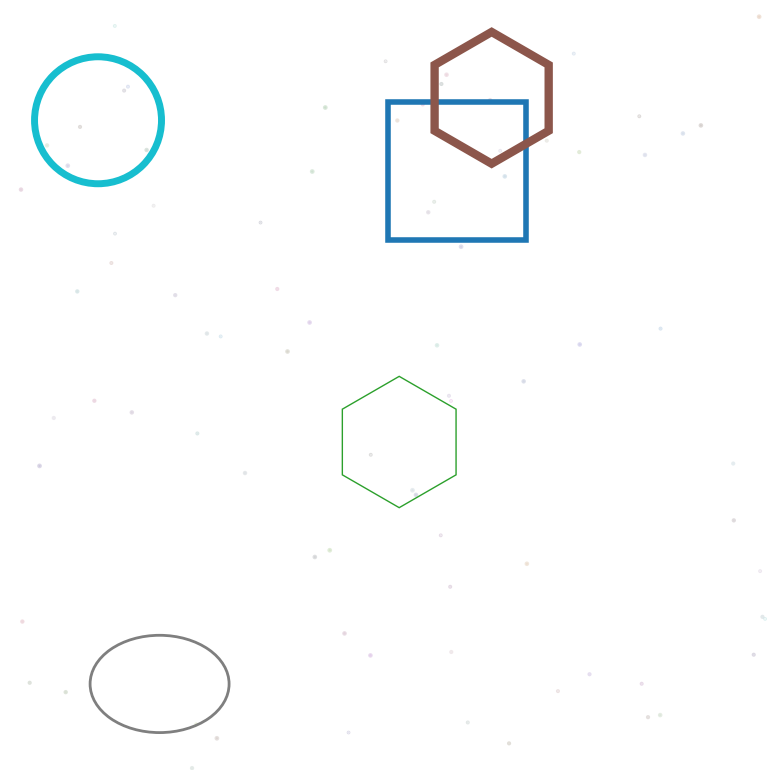[{"shape": "square", "thickness": 2, "radius": 0.45, "center": [0.593, 0.778]}, {"shape": "hexagon", "thickness": 0.5, "radius": 0.43, "center": [0.518, 0.426]}, {"shape": "hexagon", "thickness": 3, "radius": 0.43, "center": [0.638, 0.873]}, {"shape": "oval", "thickness": 1, "radius": 0.45, "center": [0.207, 0.112]}, {"shape": "circle", "thickness": 2.5, "radius": 0.41, "center": [0.127, 0.844]}]